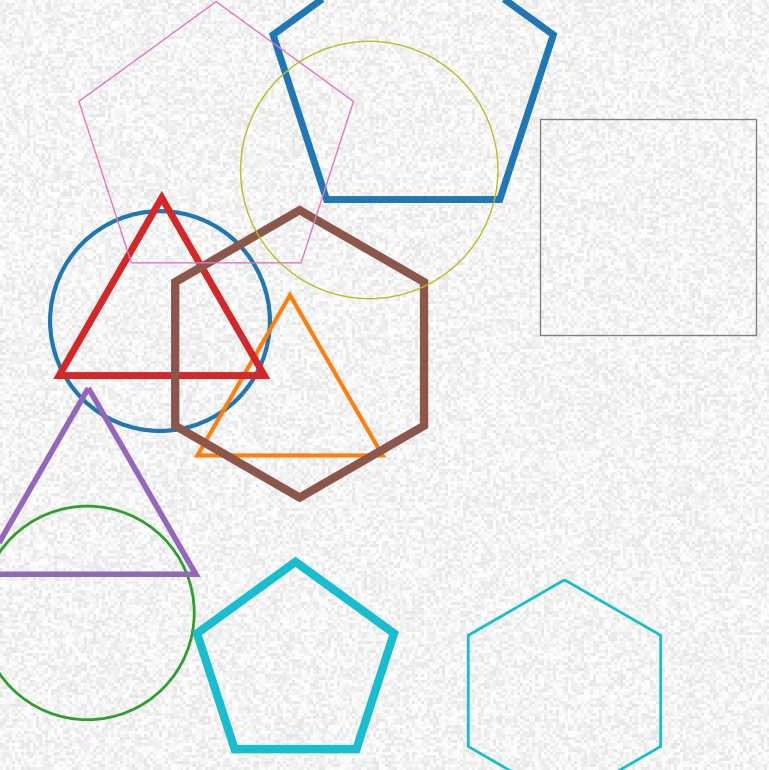[{"shape": "circle", "thickness": 1.5, "radius": 0.71, "center": [0.208, 0.583]}, {"shape": "pentagon", "thickness": 2.5, "radius": 0.96, "center": [0.537, 0.896]}, {"shape": "triangle", "thickness": 1.5, "radius": 0.69, "center": [0.377, 0.478]}, {"shape": "circle", "thickness": 1, "radius": 0.69, "center": [0.114, 0.204]}, {"shape": "triangle", "thickness": 2.5, "radius": 0.77, "center": [0.21, 0.589]}, {"shape": "triangle", "thickness": 2, "radius": 0.81, "center": [0.115, 0.335]}, {"shape": "hexagon", "thickness": 3, "radius": 0.93, "center": [0.389, 0.54]}, {"shape": "pentagon", "thickness": 0.5, "radius": 0.94, "center": [0.281, 0.81]}, {"shape": "square", "thickness": 0.5, "radius": 0.7, "center": [0.841, 0.705]}, {"shape": "circle", "thickness": 0.5, "radius": 0.84, "center": [0.48, 0.779]}, {"shape": "pentagon", "thickness": 3, "radius": 0.67, "center": [0.384, 0.136]}, {"shape": "hexagon", "thickness": 1, "radius": 0.72, "center": [0.733, 0.103]}]